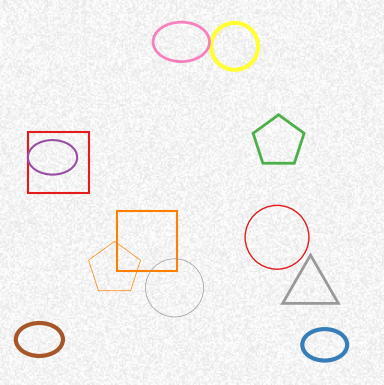[{"shape": "square", "thickness": 1.5, "radius": 0.4, "center": [0.151, 0.578]}, {"shape": "circle", "thickness": 1, "radius": 0.41, "center": [0.72, 0.384]}, {"shape": "oval", "thickness": 3, "radius": 0.29, "center": [0.843, 0.104]}, {"shape": "pentagon", "thickness": 2, "radius": 0.35, "center": [0.724, 0.632]}, {"shape": "oval", "thickness": 1.5, "radius": 0.32, "center": [0.136, 0.591]}, {"shape": "pentagon", "thickness": 0.5, "radius": 0.35, "center": [0.297, 0.302]}, {"shape": "square", "thickness": 1.5, "radius": 0.4, "center": [0.382, 0.374]}, {"shape": "circle", "thickness": 3, "radius": 0.3, "center": [0.609, 0.88]}, {"shape": "oval", "thickness": 3, "radius": 0.31, "center": [0.102, 0.118]}, {"shape": "oval", "thickness": 2, "radius": 0.37, "center": [0.471, 0.891]}, {"shape": "circle", "thickness": 0.5, "radius": 0.38, "center": [0.453, 0.252]}, {"shape": "triangle", "thickness": 2, "radius": 0.42, "center": [0.807, 0.254]}]